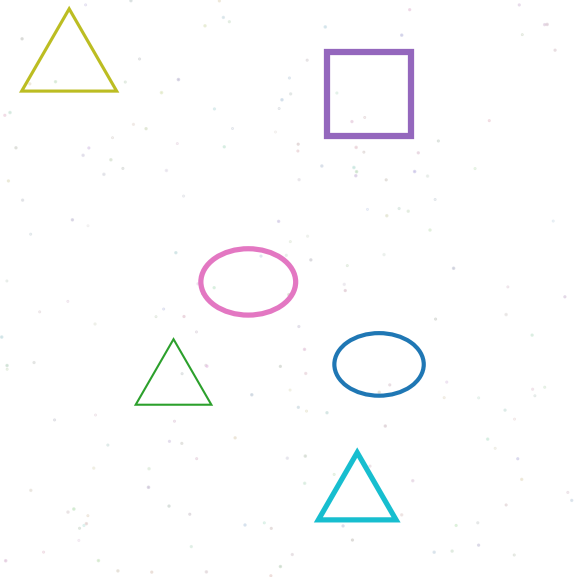[{"shape": "oval", "thickness": 2, "radius": 0.39, "center": [0.656, 0.368]}, {"shape": "triangle", "thickness": 1, "radius": 0.38, "center": [0.3, 0.336]}, {"shape": "square", "thickness": 3, "radius": 0.36, "center": [0.639, 0.836]}, {"shape": "oval", "thickness": 2.5, "radius": 0.41, "center": [0.43, 0.511]}, {"shape": "triangle", "thickness": 1.5, "radius": 0.47, "center": [0.12, 0.889]}, {"shape": "triangle", "thickness": 2.5, "radius": 0.39, "center": [0.619, 0.138]}]